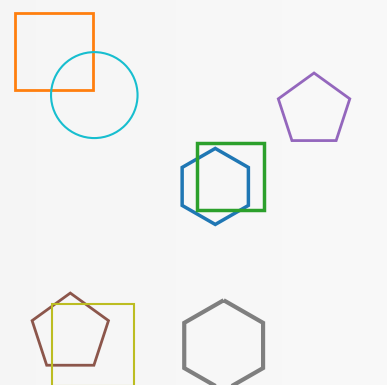[{"shape": "hexagon", "thickness": 2.5, "radius": 0.49, "center": [0.556, 0.516]}, {"shape": "square", "thickness": 2, "radius": 0.5, "center": [0.139, 0.866]}, {"shape": "square", "thickness": 2.5, "radius": 0.43, "center": [0.594, 0.542]}, {"shape": "pentagon", "thickness": 2, "radius": 0.49, "center": [0.81, 0.713]}, {"shape": "pentagon", "thickness": 2, "radius": 0.52, "center": [0.181, 0.135]}, {"shape": "hexagon", "thickness": 3, "radius": 0.59, "center": [0.577, 0.103]}, {"shape": "square", "thickness": 1.5, "radius": 0.53, "center": [0.24, 0.105]}, {"shape": "circle", "thickness": 1.5, "radius": 0.56, "center": [0.243, 0.753]}]